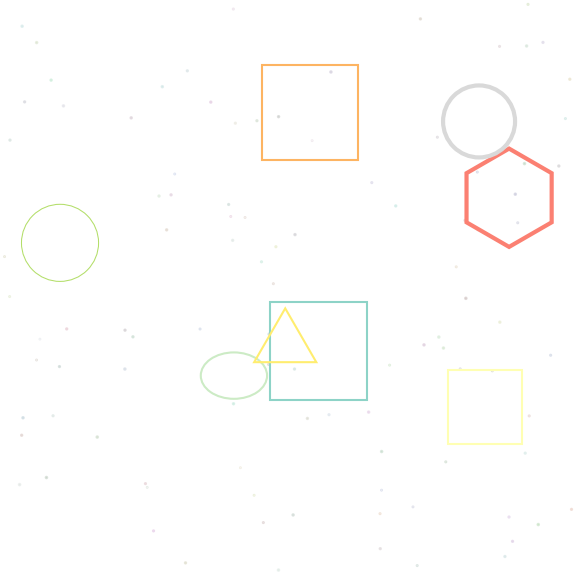[{"shape": "square", "thickness": 1, "radius": 0.42, "center": [0.551, 0.391]}, {"shape": "square", "thickness": 1, "radius": 0.32, "center": [0.84, 0.294]}, {"shape": "hexagon", "thickness": 2, "radius": 0.43, "center": [0.882, 0.657]}, {"shape": "square", "thickness": 1, "radius": 0.41, "center": [0.537, 0.804]}, {"shape": "circle", "thickness": 0.5, "radius": 0.33, "center": [0.104, 0.579]}, {"shape": "circle", "thickness": 2, "radius": 0.31, "center": [0.83, 0.789]}, {"shape": "oval", "thickness": 1, "radius": 0.29, "center": [0.405, 0.349]}, {"shape": "triangle", "thickness": 1, "radius": 0.31, "center": [0.494, 0.403]}]